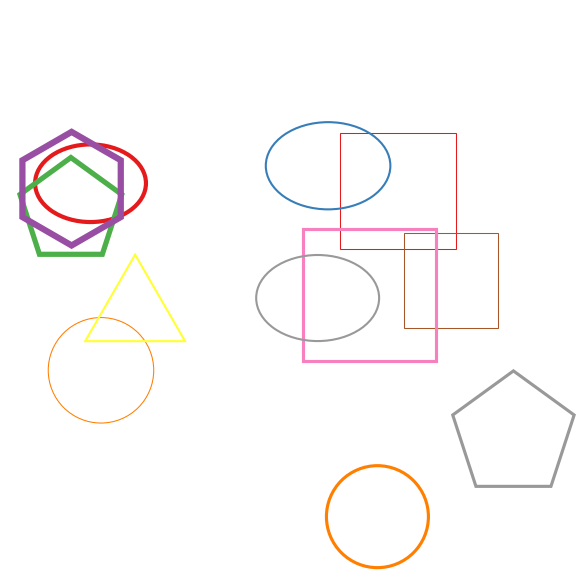[{"shape": "oval", "thickness": 2, "radius": 0.48, "center": [0.157, 0.682]}, {"shape": "square", "thickness": 0.5, "radius": 0.5, "center": [0.69, 0.668]}, {"shape": "oval", "thickness": 1, "radius": 0.54, "center": [0.568, 0.712]}, {"shape": "pentagon", "thickness": 2.5, "radius": 0.46, "center": [0.123, 0.634]}, {"shape": "hexagon", "thickness": 3, "radius": 0.49, "center": [0.124, 0.672]}, {"shape": "circle", "thickness": 1.5, "radius": 0.44, "center": [0.654, 0.104]}, {"shape": "circle", "thickness": 0.5, "radius": 0.46, "center": [0.175, 0.358]}, {"shape": "triangle", "thickness": 1, "radius": 0.5, "center": [0.234, 0.458]}, {"shape": "square", "thickness": 0.5, "radius": 0.41, "center": [0.781, 0.514]}, {"shape": "square", "thickness": 1.5, "radius": 0.57, "center": [0.64, 0.488]}, {"shape": "pentagon", "thickness": 1.5, "radius": 0.55, "center": [0.889, 0.246]}, {"shape": "oval", "thickness": 1, "radius": 0.53, "center": [0.55, 0.483]}]